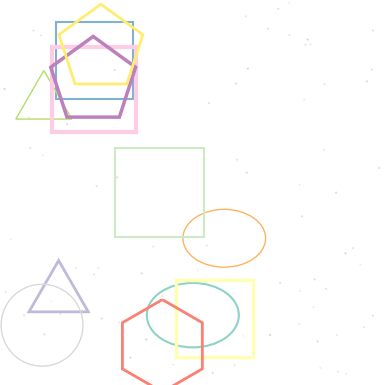[{"shape": "oval", "thickness": 1.5, "radius": 0.6, "center": [0.501, 0.181]}, {"shape": "square", "thickness": 2.5, "radius": 0.5, "center": [0.558, 0.172]}, {"shape": "triangle", "thickness": 2, "radius": 0.44, "center": [0.152, 0.235]}, {"shape": "hexagon", "thickness": 2, "radius": 0.6, "center": [0.422, 0.102]}, {"shape": "square", "thickness": 1.5, "radius": 0.5, "center": [0.246, 0.843]}, {"shape": "oval", "thickness": 1, "radius": 0.54, "center": [0.582, 0.381]}, {"shape": "triangle", "thickness": 1, "radius": 0.42, "center": [0.114, 0.733]}, {"shape": "square", "thickness": 3, "radius": 0.55, "center": [0.244, 0.767]}, {"shape": "circle", "thickness": 1, "radius": 0.53, "center": [0.109, 0.155]}, {"shape": "pentagon", "thickness": 2.5, "radius": 0.58, "center": [0.242, 0.79]}, {"shape": "square", "thickness": 1.5, "radius": 0.58, "center": [0.415, 0.501]}, {"shape": "pentagon", "thickness": 2, "radius": 0.57, "center": [0.262, 0.875]}]